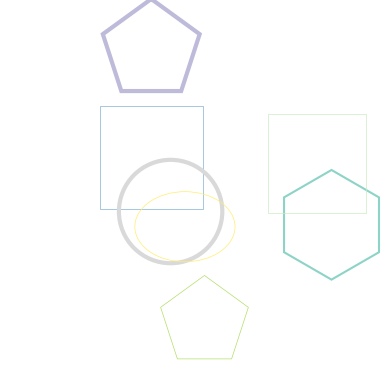[{"shape": "hexagon", "thickness": 1.5, "radius": 0.71, "center": [0.861, 0.416]}, {"shape": "pentagon", "thickness": 3, "radius": 0.66, "center": [0.393, 0.87]}, {"shape": "square", "thickness": 0.5, "radius": 0.67, "center": [0.393, 0.591]}, {"shape": "pentagon", "thickness": 0.5, "radius": 0.6, "center": [0.531, 0.165]}, {"shape": "circle", "thickness": 3, "radius": 0.67, "center": [0.443, 0.451]}, {"shape": "square", "thickness": 0.5, "radius": 0.64, "center": [0.824, 0.575]}, {"shape": "oval", "thickness": 0.5, "radius": 0.65, "center": [0.48, 0.411]}]